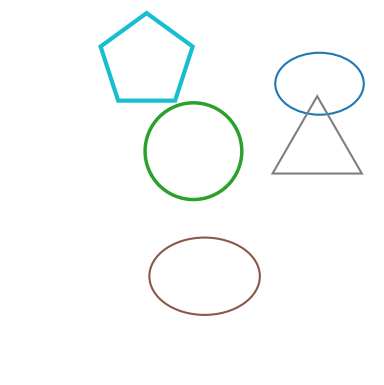[{"shape": "oval", "thickness": 1.5, "radius": 0.57, "center": [0.83, 0.783]}, {"shape": "circle", "thickness": 2.5, "radius": 0.63, "center": [0.502, 0.607]}, {"shape": "oval", "thickness": 1.5, "radius": 0.72, "center": [0.531, 0.283]}, {"shape": "triangle", "thickness": 1.5, "radius": 0.67, "center": [0.824, 0.616]}, {"shape": "pentagon", "thickness": 3, "radius": 0.63, "center": [0.381, 0.84]}]